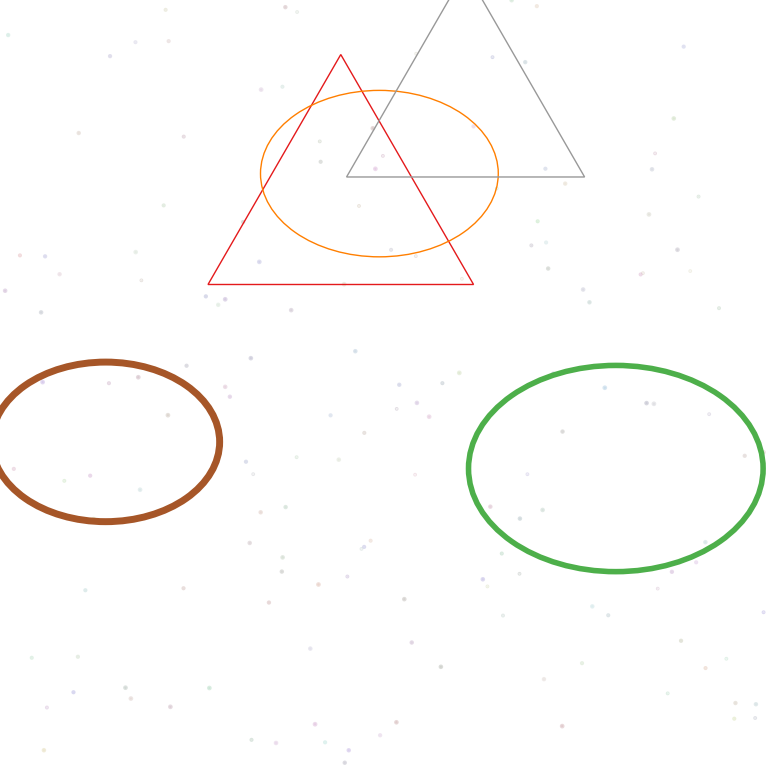[{"shape": "triangle", "thickness": 0.5, "radius": 1.0, "center": [0.443, 0.73]}, {"shape": "oval", "thickness": 2, "radius": 0.96, "center": [0.8, 0.392]}, {"shape": "oval", "thickness": 0.5, "radius": 0.77, "center": [0.493, 0.775]}, {"shape": "oval", "thickness": 2.5, "radius": 0.74, "center": [0.137, 0.426]}, {"shape": "triangle", "thickness": 0.5, "radius": 0.89, "center": [0.605, 0.859]}]